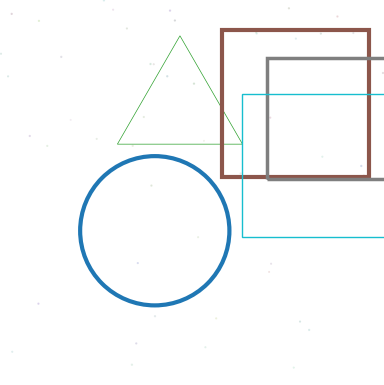[{"shape": "circle", "thickness": 3, "radius": 0.97, "center": [0.402, 0.401]}, {"shape": "triangle", "thickness": 0.5, "radius": 0.94, "center": [0.467, 0.719]}, {"shape": "square", "thickness": 3, "radius": 0.96, "center": [0.767, 0.731]}, {"shape": "square", "thickness": 2.5, "radius": 0.79, "center": [0.852, 0.692]}, {"shape": "square", "thickness": 1, "radius": 0.93, "center": [0.813, 0.57]}]